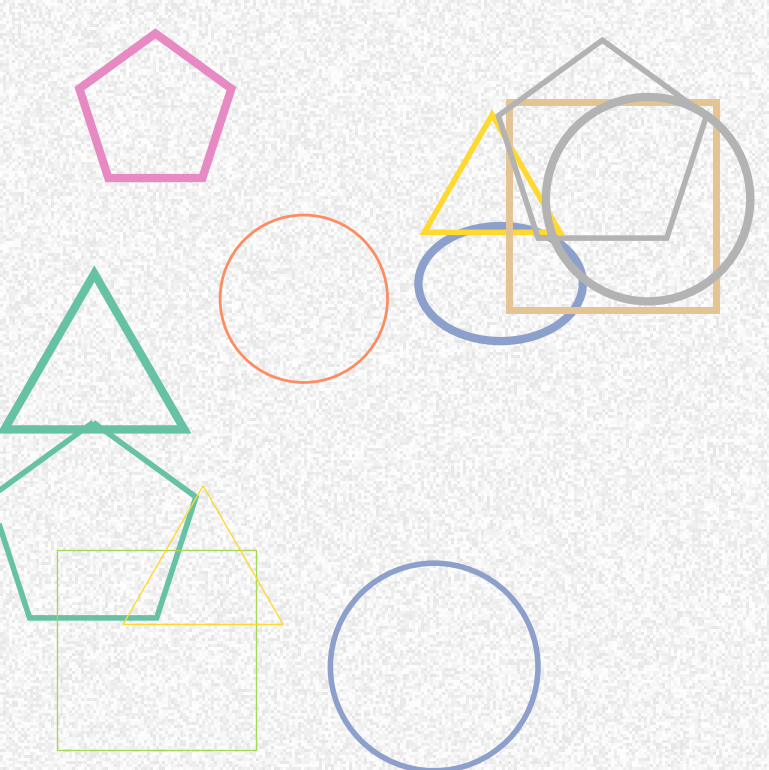[{"shape": "triangle", "thickness": 3, "radius": 0.67, "center": [0.123, 0.51]}, {"shape": "pentagon", "thickness": 2, "radius": 0.7, "center": [0.121, 0.311]}, {"shape": "circle", "thickness": 1, "radius": 0.54, "center": [0.395, 0.612]}, {"shape": "oval", "thickness": 3, "radius": 0.53, "center": [0.65, 0.632]}, {"shape": "circle", "thickness": 2, "radius": 0.67, "center": [0.564, 0.134]}, {"shape": "pentagon", "thickness": 3, "radius": 0.52, "center": [0.202, 0.853]}, {"shape": "square", "thickness": 0.5, "radius": 0.65, "center": [0.203, 0.156]}, {"shape": "triangle", "thickness": 2, "radius": 0.51, "center": [0.639, 0.749]}, {"shape": "triangle", "thickness": 0.5, "radius": 0.6, "center": [0.264, 0.249]}, {"shape": "square", "thickness": 2.5, "radius": 0.67, "center": [0.796, 0.733]}, {"shape": "pentagon", "thickness": 2, "radius": 0.71, "center": [0.782, 0.806]}, {"shape": "circle", "thickness": 3, "radius": 0.66, "center": [0.842, 0.741]}]